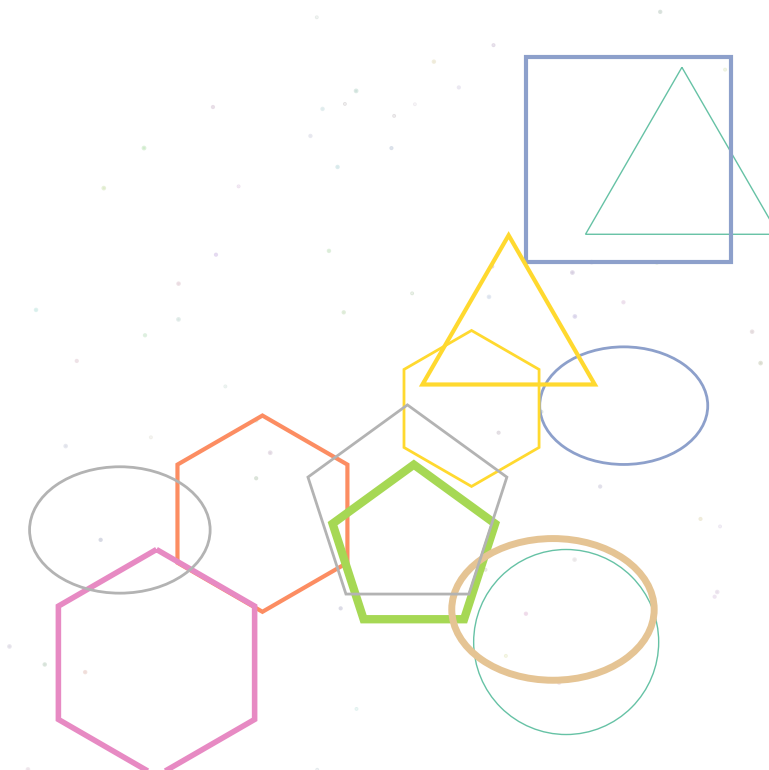[{"shape": "triangle", "thickness": 0.5, "radius": 0.72, "center": [0.886, 0.768]}, {"shape": "circle", "thickness": 0.5, "radius": 0.6, "center": [0.735, 0.166]}, {"shape": "hexagon", "thickness": 1.5, "radius": 0.64, "center": [0.341, 0.333]}, {"shape": "oval", "thickness": 1, "radius": 0.55, "center": [0.81, 0.473]}, {"shape": "square", "thickness": 1.5, "radius": 0.67, "center": [0.816, 0.793]}, {"shape": "hexagon", "thickness": 2, "radius": 0.74, "center": [0.203, 0.139]}, {"shape": "pentagon", "thickness": 3, "radius": 0.55, "center": [0.537, 0.286]}, {"shape": "hexagon", "thickness": 1, "radius": 0.51, "center": [0.612, 0.47]}, {"shape": "triangle", "thickness": 1.5, "radius": 0.65, "center": [0.661, 0.565]}, {"shape": "oval", "thickness": 2.5, "radius": 0.66, "center": [0.718, 0.209]}, {"shape": "oval", "thickness": 1, "radius": 0.59, "center": [0.156, 0.312]}, {"shape": "pentagon", "thickness": 1, "radius": 0.68, "center": [0.529, 0.338]}]